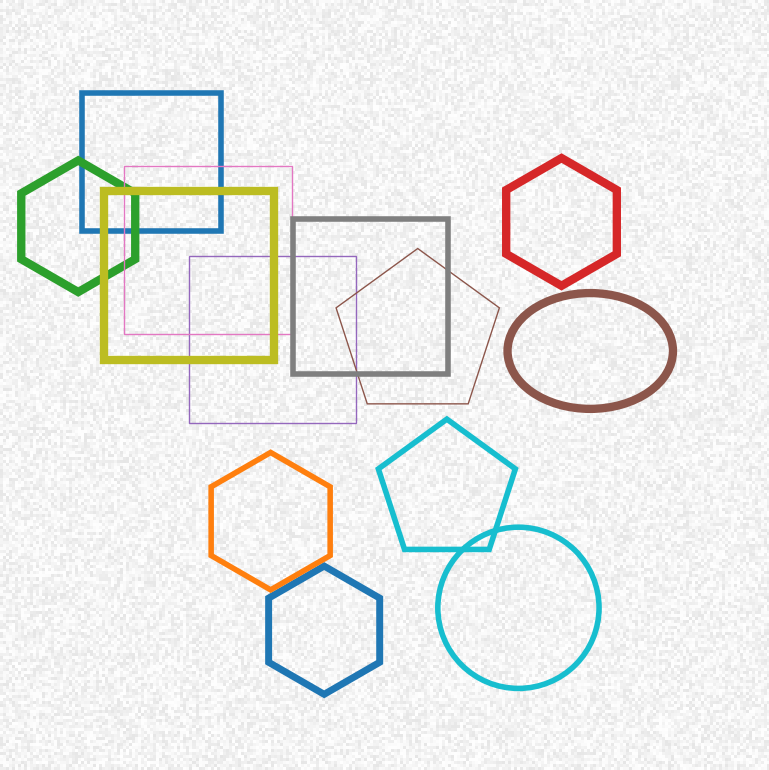[{"shape": "square", "thickness": 2, "radius": 0.45, "center": [0.197, 0.79]}, {"shape": "hexagon", "thickness": 2.5, "radius": 0.42, "center": [0.421, 0.182]}, {"shape": "hexagon", "thickness": 2, "radius": 0.45, "center": [0.351, 0.323]}, {"shape": "hexagon", "thickness": 3, "radius": 0.43, "center": [0.102, 0.706]}, {"shape": "hexagon", "thickness": 3, "radius": 0.41, "center": [0.729, 0.712]}, {"shape": "square", "thickness": 0.5, "radius": 0.54, "center": [0.354, 0.559]}, {"shape": "pentagon", "thickness": 0.5, "radius": 0.56, "center": [0.543, 0.566]}, {"shape": "oval", "thickness": 3, "radius": 0.54, "center": [0.767, 0.544]}, {"shape": "square", "thickness": 0.5, "radius": 0.55, "center": [0.27, 0.675]}, {"shape": "square", "thickness": 2, "radius": 0.5, "center": [0.481, 0.615]}, {"shape": "square", "thickness": 3, "radius": 0.55, "center": [0.245, 0.642]}, {"shape": "circle", "thickness": 2, "radius": 0.52, "center": [0.673, 0.211]}, {"shape": "pentagon", "thickness": 2, "radius": 0.47, "center": [0.58, 0.362]}]